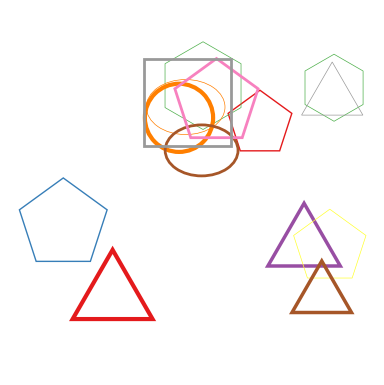[{"shape": "pentagon", "thickness": 1, "radius": 0.43, "center": [0.675, 0.679]}, {"shape": "triangle", "thickness": 3, "radius": 0.6, "center": [0.292, 0.231]}, {"shape": "pentagon", "thickness": 1, "radius": 0.6, "center": [0.164, 0.418]}, {"shape": "hexagon", "thickness": 0.5, "radius": 0.57, "center": [0.527, 0.778]}, {"shape": "hexagon", "thickness": 0.5, "radius": 0.44, "center": [0.868, 0.772]}, {"shape": "triangle", "thickness": 2.5, "radius": 0.54, "center": [0.79, 0.363]}, {"shape": "circle", "thickness": 3, "radius": 0.44, "center": [0.465, 0.694]}, {"shape": "oval", "thickness": 0.5, "radius": 0.51, "center": [0.482, 0.722]}, {"shape": "pentagon", "thickness": 0.5, "radius": 0.49, "center": [0.857, 0.358]}, {"shape": "triangle", "thickness": 2.5, "radius": 0.45, "center": [0.836, 0.233]}, {"shape": "oval", "thickness": 2, "radius": 0.47, "center": [0.524, 0.609]}, {"shape": "pentagon", "thickness": 2, "radius": 0.57, "center": [0.562, 0.734]}, {"shape": "triangle", "thickness": 0.5, "radius": 0.46, "center": [0.863, 0.747]}, {"shape": "square", "thickness": 2, "radius": 0.56, "center": [0.487, 0.733]}]